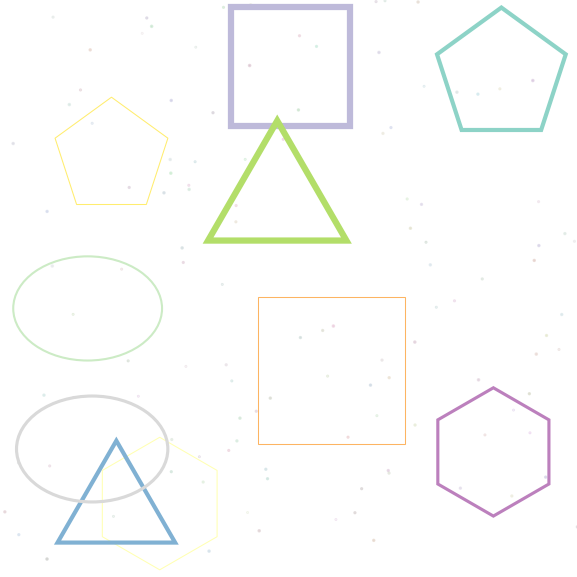[{"shape": "pentagon", "thickness": 2, "radius": 0.59, "center": [0.868, 0.869]}, {"shape": "hexagon", "thickness": 0.5, "radius": 0.57, "center": [0.277, 0.127]}, {"shape": "square", "thickness": 3, "radius": 0.51, "center": [0.503, 0.884]}, {"shape": "triangle", "thickness": 2, "radius": 0.59, "center": [0.201, 0.118]}, {"shape": "square", "thickness": 0.5, "radius": 0.63, "center": [0.574, 0.358]}, {"shape": "triangle", "thickness": 3, "radius": 0.69, "center": [0.48, 0.652]}, {"shape": "oval", "thickness": 1.5, "radius": 0.66, "center": [0.16, 0.222]}, {"shape": "hexagon", "thickness": 1.5, "radius": 0.56, "center": [0.854, 0.217]}, {"shape": "oval", "thickness": 1, "radius": 0.64, "center": [0.152, 0.465]}, {"shape": "pentagon", "thickness": 0.5, "radius": 0.51, "center": [0.193, 0.728]}]